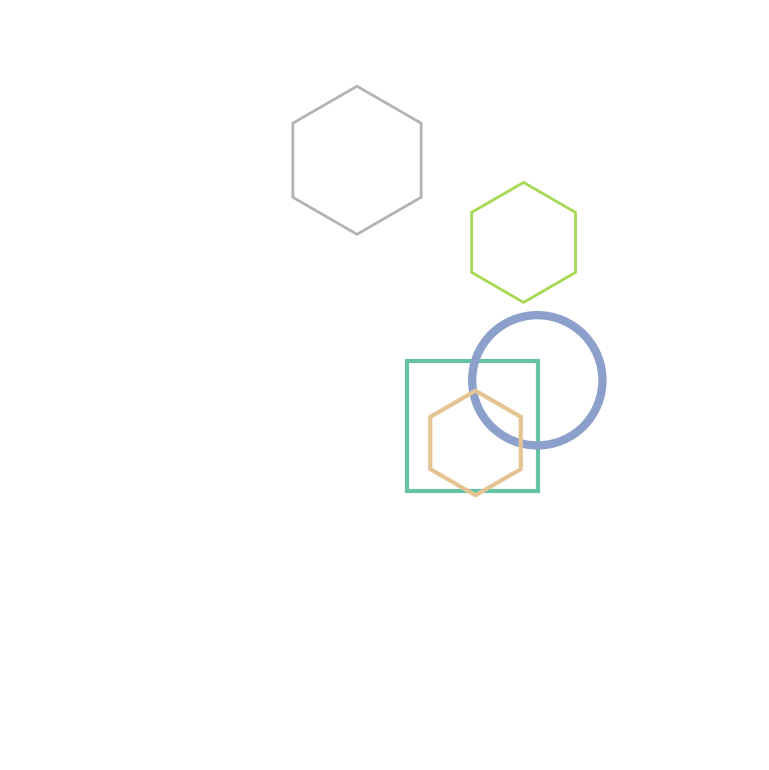[{"shape": "square", "thickness": 1.5, "radius": 0.42, "center": [0.614, 0.447]}, {"shape": "circle", "thickness": 3, "radius": 0.42, "center": [0.698, 0.506]}, {"shape": "hexagon", "thickness": 1, "radius": 0.39, "center": [0.68, 0.685]}, {"shape": "hexagon", "thickness": 1.5, "radius": 0.34, "center": [0.618, 0.425]}, {"shape": "hexagon", "thickness": 1, "radius": 0.48, "center": [0.464, 0.792]}]